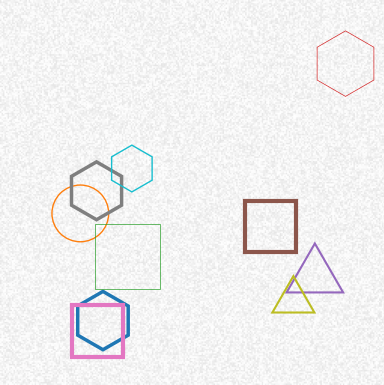[{"shape": "hexagon", "thickness": 2.5, "radius": 0.38, "center": [0.267, 0.167]}, {"shape": "circle", "thickness": 1, "radius": 0.37, "center": [0.209, 0.446]}, {"shape": "square", "thickness": 0.5, "radius": 0.42, "center": [0.33, 0.333]}, {"shape": "hexagon", "thickness": 0.5, "radius": 0.43, "center": [0.897, 0.835]}, {"shape": "triangle", "thickness": 1.5, "radius": 0.42, "center": [0.818, 0.283]}, {"shape": "square", "thickness": 3, "radius": 0.33, "center": [0.703, 0.412]}, {"shape": "square", "thickness": 3, "radius": 0.33, "center": [0.253, 0.141]}, {"shape": "hexagon", "thickness": 2.5, "radius": 0.38, "center": [0.251, 0.504]}, {"shape": "triangle", "thickness": 1.5, "radius": 0.32, "center": [0.762, 0.22]}, {"shape": "hexagon", "thickness": 1, "radius": 0.3, "center": [0.343, 0.562]}]